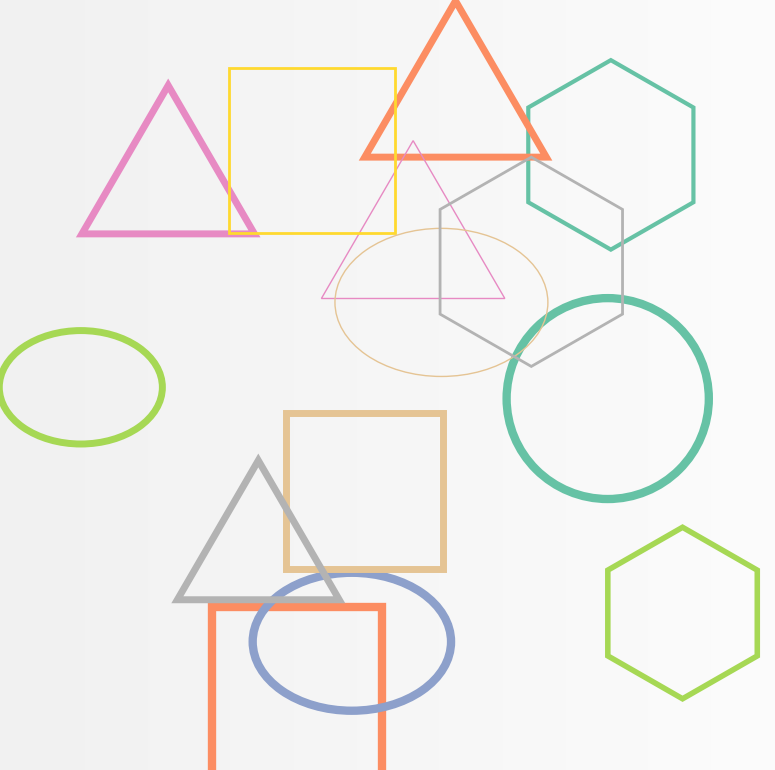[{"shape": "hexagon", "thickness": 1.5, "radius": 0.62, "center": [0.788, 0.799]}, {"shape": "circle", "thickness": 3, "radius": 0.65, "center": [0.784, 0.482]}, {"shape": "triangle", "thickness": 2.5, "radius": 0.68, "center": [0.588, 0.864]}, {"shape": "square", "thickness": 3, "radius": 0.55, "center": [0.383, 0.101]}, {"shape": "oval", "thickness": 3, "radius": 0.64, "center": [0.454, 0.167]}, {"shape": "triangle", "thickness": 2.5, "radius": 0.64, "center": [0.217, 0.761]}, {"shape": "triangle", "thickness": 0.5, "radius": 0.68, "center": [0.533, 0.681]}, {"shape": "oval", "thickness": 2.5, "radius": 0.53, "center": [0.104, 0.497]}, {"shape": "hexagon", "thickness": 2, "radius": 0.56, "center": [0.881, 0.204]}, {"shape": "square", "thickness": 1, "radius": 0.54, "center": [0.403, 0.804]}, {"shape": "oval", "thickness": 0.5, "radius": 0.69, "center": [0.57, 0.607]}, {"shape": "square", "thickness": 2.5, "radius": 0.51, "center": [0.47, 0.362]}, {"shape": "hexagon", "thickness": 1, "radius": 0.68, "center": [0.686, 0.66]}, {"shape": "triangle", "thickness": 2.5, "radius": 0.6, "center": [0.333, 0.281]}]